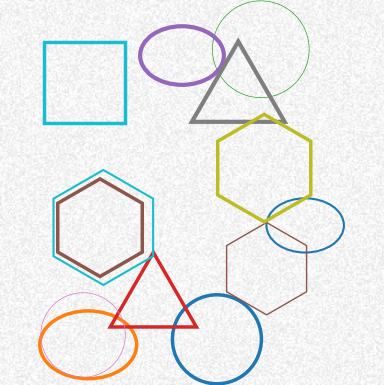[{"shape": "oval", "thickness": 1.5, "radius": 0.5, "center": [0.793, 0.415]}, {"shape": "circle", "thickness": 2.5, "radius": 0.58, "center": [0.563, 0.119]}, {"shape": "oval", "thickness": 2.5, "radius": 0.63, "center": [0.229, 0.104]}, {"shape": "circle", "thickness": 0.5, "radius": 0.63, "center": [0.677, 0.872]}, {"shape": "triangle", "thickness": 2.5, "radius": 0.65, "center": [0.398, 0.215]}, {"shape": "oval", "thickness": 3, "radius": 0.54, "center": [0.473, 0.856]}, {"shape": "hexagon", "thickness": 1, "radius": 0.6, "center": [0.692, 0.302]}, {"shape": "hexagon", "thickness": 2.5, "radius": 0.63, "center": [0.26, 0.409]}, {"shape": "circle", "thickness": 0.5, "radius": 0.55, "center": [0.216, 0.13]}, {"shape": "triangle", "thickness": 3, "radius": 0.7, "center": [0.619, 0.753]}, {"shape": "hexagon", "thickness": 2.5, "radius": 0.7, "center": [0.686, 0.563]}, {"shape": "hexagon", "thickness": 1.5, "radius": 0.75, "center": [0.268, 0.409]}, {"shape": "square", "thickness": 2.5, "radius": 0.53, "center": [0.219, 0.785]}]